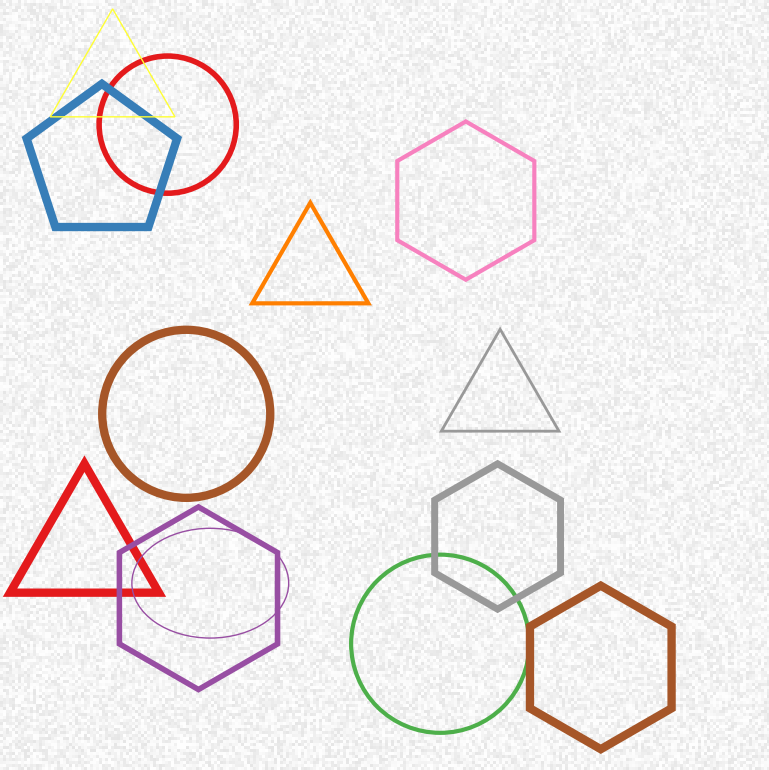[{"shape": "triangle", "thickness": 3, "radius": 0.56, "center": [0.11, 0.286]}, {"shape": "circle", "thickness": 2, "radius": 0.45, "center": [0.218, 0.838]}, {"shape": "pentagon", "thickness": 3, "radius": 0.51, "center": [0.132, 0.788]}, {"shape": "circle", "thickness": 1.5, "radius": 0.58, "center": [0.572, 0.164]}, {"shape": "hexagon", "thickness": 2, "radius": 0.59, "center": [0.258, 0.223]}, {"shape": "oval", "thickness": 0.5, "radius": 0.51, "center": [0.273, 0.243]}, {"shape": "triangle", "thickness": 1.5, "radius": 0.44, "center": [0.403, 0.65]}, {"shape": "triangle", "thickness": 0.5, "radius": 0.47, "center": [0.146, 0.895]}, {"shape": "circle", "thickness": 3, "radius": 0.55, "center": [0.242, 0.463]}, {"shape": "hexagon", "thickness": 3, "radius": 0.53, "center": [0.78, 0.133]}, {"shape": "hexagon", "thickness": 1.5, "radius": 0.51, "center": [0.605, 0.739]}, {"shape": "hexagon", "thickness": 2.5, "radius": 0.47, "center": [0.646, 0.303]}, {"shape": "triangle", "thickness": 1, "radius": 0.44, "center": [0.65, 0.484]}]